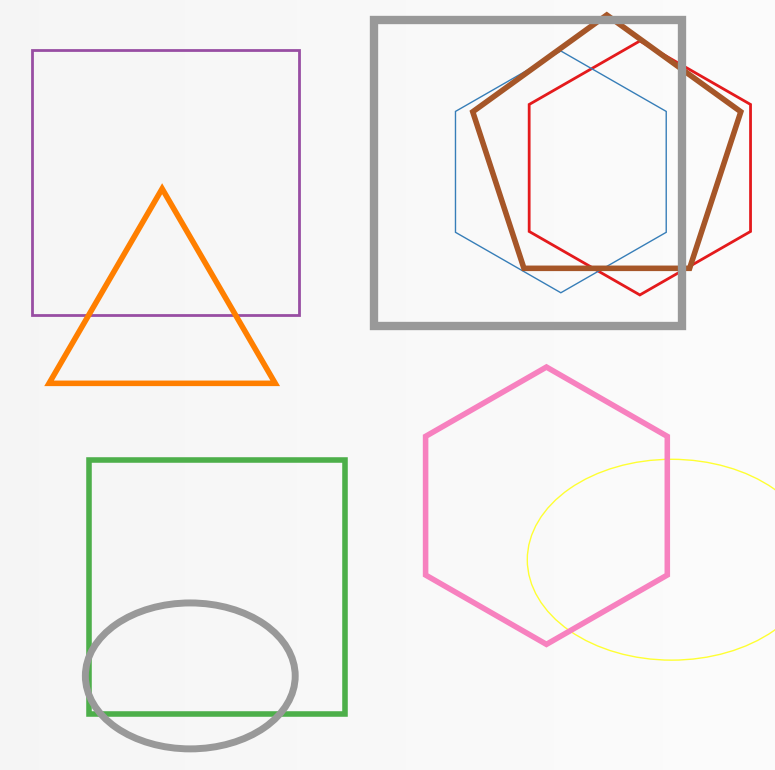[{"shape": "hexagon", "thickness": 1, "radius": 0.82, "center": [0.826, 0.782]}, {"shape": "hexagon", "thickness": 0.5, "radius": 0.78, "center": [0.724, 0.777]}, {"shape": "square", "thickness": 2, "radius": 0.82, "center": [0.28, 0.237]}, {"shape": "square", "thickness": 1, "radius": 0.86, "center": [0.213, 0.763]}, {"shape": "triangle", "thickness": 2, "radius": 0.84, "center": [0.209, 0.586]}, {"shape": "oval", "thickness": 0.5, "radius": 0.93, "center": [0.867, 0.273]}, {"shape": "pentagon", "thickness": 2, "radius": 0.91, "center": [0.783, 0.799]}, {"shape": "hexagon", "thickness": 2, "radius": 0.9, "center": [0.705, 0.343]}, {"shape": "square", "thickness": 3, "radius": 0.99, "center": [0.681, 0.775]}, {"shape": "oval", "thickness": 2.5, "radius": 0.68, "center": [0.246, 0.122]}]